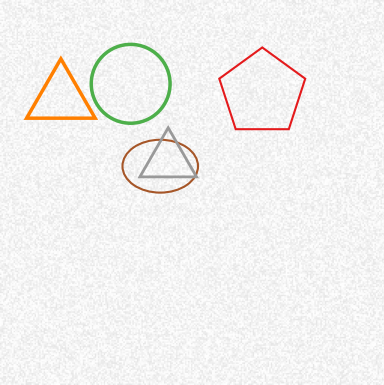[{"shape": "pentagon", "thickness": 1.5, "radius": 0.59, "center": [0.681, 0.759]}, {"shape": "circle", "thickness": 2.5, "radius": 0.51, "center": [0.339, 0.782]}, {"shape": "triangle", "thickness": 2.5, "radius": 0.51, "center": [0.158, 0.744]}, {"shape": "oval", "thickness": 1.5, "radius": 0.49, "center": [0.416, 0.568]}, {"shape": "triangle", "thickness": 2, "radius": 0.43, "center": [0.437, 0.583]}]